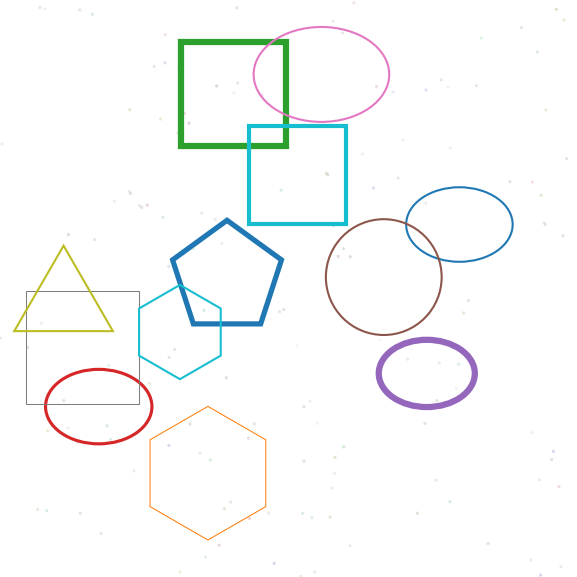[{"shape": "oval", "thickness": 1, "radius": 0.46, "center": [0.796, 0.61]}, {"shape": "pentagon", "thickness": 2.5, "radius": 0.5, "center": [0.393, 0.518]}, {"shape": "hexagon", "thickness": 0.5, "radius": 0.58, "center": [0.36, 0.18]}, {"shape": "square", "thickness": 3, "radius": 0.45, "center": [0.405, 0.836]}, {"shape": "oval", "thickness": 1.5, "radius": 0.46, "center": [0.171, 0.295]}, {"shape": "oval", "thickness": 3, "radius": 0.42, "center": [0.739, 0.353]}, {"shape": "circle", "thickness": 1, "radius": 0.5, "center": [0.665, 0.519]}, {"shape": "oval", "thickness": 1, "radius": 0.59, "center": [0.557, 0.87]}, {"shape": "square", "thickness": 0.5, "radius": 0.49, "center": [0.142, 0.398]}, {"shape": "triangle", "thickness": 1, "radius": 0.49, "center": [0.11, 0.475]}, {"shape": "square", "thickness": 2, "radius": 0.42, "center": [0.515, 0.696]}, {"shape": "hexagon", "thickness": 1, "radius": 0.41, "center": [0.312, 0.424]}]